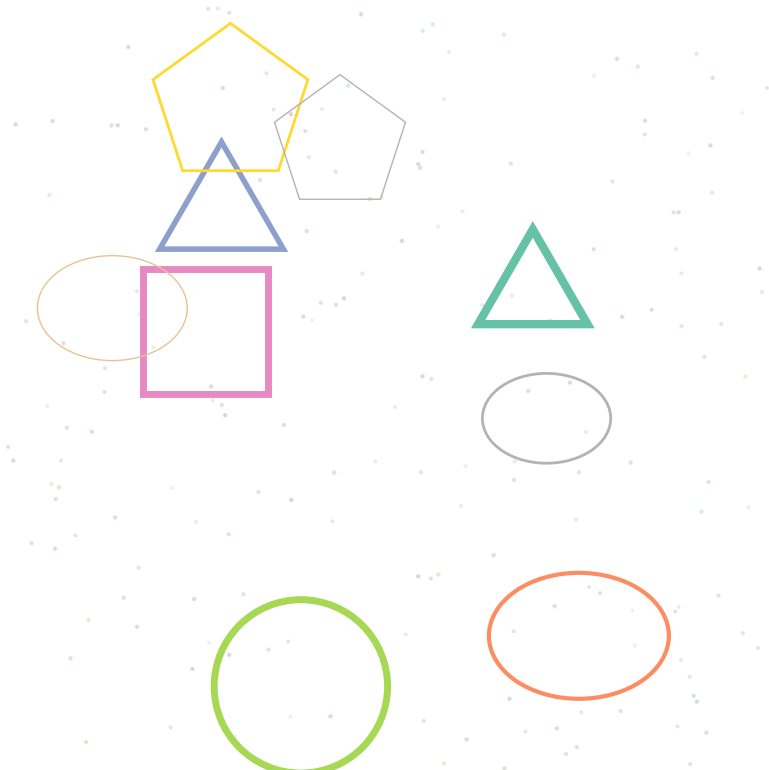[{"shape": "triangle", "thickness": 3, "radius": 0.41, "center": [0.692, 0.62]}, {"shape": "oval", "thickness": 1.5, "radius": 0.58, "center": [0.752, 0.174]}, {"shape": "triangle", "thickness": 2, "radius": 0.46, "center": [0.288, 0.723]}, {"shape": "square", "thickness": 2.5, "radius": 0.41, "center": [0.267, 0.57]}, {"shape": "circle", "thickness": 2.5, "radius": 0.56, "center": [0.391, 0.109]}, {"shape": "pentagon", "thickness": 1, "radius": 0.53, "center": [0.299, 0.864]}, {"shape": "oval", "thickness": 0.5, "radius": 0.49, "center": [0.146, 0.6]}, {"shape": "pentagon", "thickness": 0.5, "radius": 0.45, "center": [0.442, 0.814]}, {"shape": "oval", "thickness": 1, "radius": 0.42, "center": [0.71, 0.457]}]